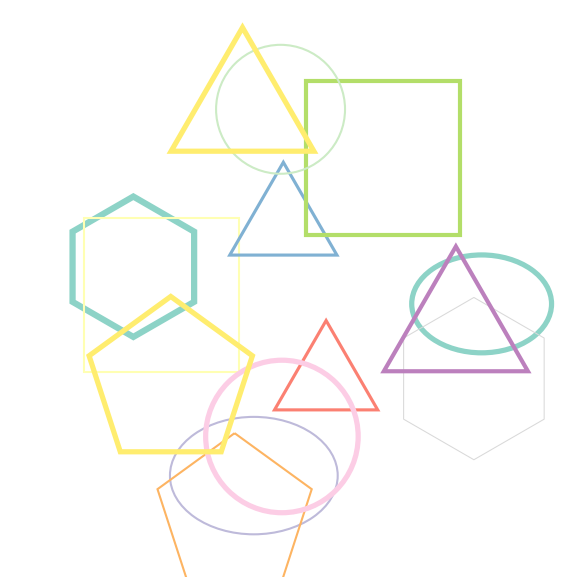[{"shape": "oval", "thickness": 2.5, "radius": 0.61, "center": [0.834, 0.473]}, {"shape": "hexagon", "thickness": 3, "radius": 0.61, "center": [0.231, 0.537]}, {"shape": "square", "thickness": 1, "radius": 0.67, "center": [0.28, 0.488]}, {"shape": "oval", "thickness": 1, "radius": 0.73, "center": [0.44, 0.176]}, {"shape": "triangle", "thickness": 1.5, "radius": 0.52, "center": [0.565, 0.341]}, {"shape": "triangle", "thickness": 1.5, "radius": 0.54, "center": [0.491, 0.611]}, {"shape": "pentagon", "thickness": 1, "radius": 0.7, "center": [0.406, 0.109]}, {"shape": "square", "thickness": 2, "radius": 0.67, "center": [0.664, 0.725]}, {"shape": "circle", "thickness": 2.5, "radius": 0.66, "center": [0.488, 0.243]}, {"shape": "hexagon", "thickness": 0.5, "radius": 0.7, "center": [0.821, 0.344]}, {"shape": "triangle", "thickness": 2, "radius": 0.72, "center": [0.789, 0.428]}, {"shape": "circle", "thickness": 1, "radius": 0.56, "center": [0.486, 0.81]}, {"shape": "triangle", "thickness": 2.5, "radius": 0.71, "center": [0.42, 0.809]}, {"shape": "pentagon", "thickness": 2.5, "radius": 0.74, "center": [0.296, 0.337]}]